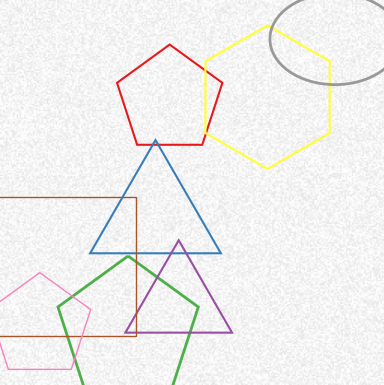[{"shape": "pentagon", "thickness": 1.5, "radius": 0.72, "center": [0.441, 0.74]}, {"shape": "triangle", "thickness": 1.5, "radius": 0.98, "center": [0.404, 0.44]}, {"shape": "pentagon", "thickness": 2, "radius": 0.96, "center": [0.333, 0.143]}, {"shape": "triangle", "thickness": 1.5, "radius": 0.8, "center": [0.464, 0.216]}, {"shape": "hexagon", "thickness": 1.5, "radius": 0.93, "center": [0.695, 0.748]}, {"shape": "square", "thickness": 1, "radius": 0.9, "center": [0.173, 0.308]}, {"shape": "pentagon", "thickness": 1, "radius": 0.69, "center": [0.103, 0.153]}, {"shape": "oval", "thickness": 2, "radius": 0.85, "center": [0.87, 0.899]}]